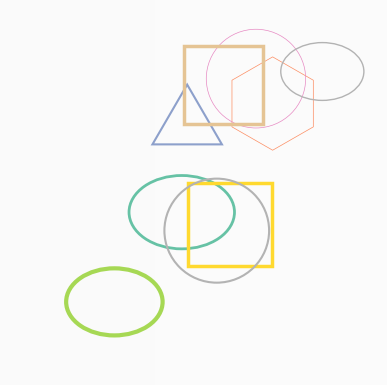[{"shape": "oval", "thickness": 2, "radius": 0.68, "center": [0.469, 0.449]}, {"shape": "hexagon", "thickness": 0.5, "radius": 0.61, "center": [0.704, 0.731]}, {"shape": "triangle", "thickness": 1.5, "radius": 0.52, "center": [0.483, 0.677]}, {"shape": "circle", "thickness": 0.5, "radius": 0.64, "center": [0.661, 0.796]}, {"shape": "oval", "thickness": 3, "radius": 0.62, "center": [0.295, 0.216]}, {"shape": "square", "thickness": 2.5, "radius": 0.54, "center": [0.594, 0.418]}, {"shape": "square", "thickness": 2.5, "radius": 0.5, "center": [0.577, 0.779]}, {"shape": "oval", "thickness": 1, "radius": 0.54, "center": [0.832, 0.814]}, {"shape": "circle", "thickness": 1.5, "radius": 0.68, "center": [0.559, 0.401]}]